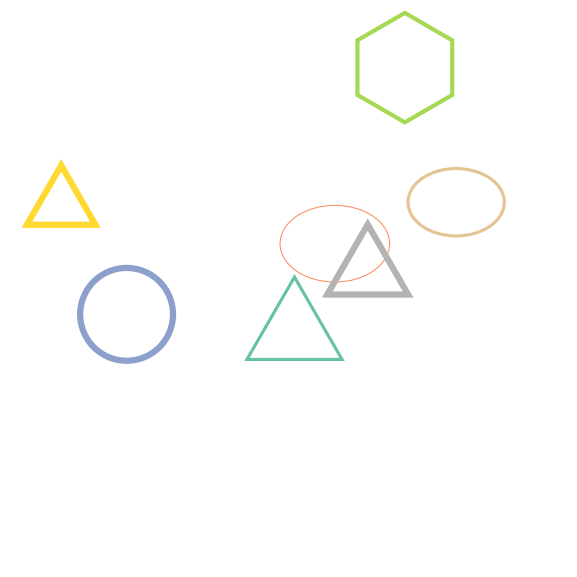[{"shape": "triangle", "thickness": 1.5, "radius": 0.48, "center": [0.51, 0.424]}, {"shape": "oval", "thickness": 0.5, "radius": 0.47, "center": [0.58, 0.577]}, {"shape": "circle", "thickness": 3, "radius": 0.4, "center": [0.219, 0.455]}, {"shape": "hexagon", "thickness": 2, "radius": 0.47, "center": [0.701, 0.882]}, {"shape": "triangle", "thickness": 3, "radius": 0.34, "center": [0.106, 0.644]}, {"shape": "oval", "thickness": 1.5, "radius": 0.42, "center": [0.79, 0.649]}, {"shape": "triangle", "thickness": 3, "radius": 0.4, "center": [0.637, 0.53]}]